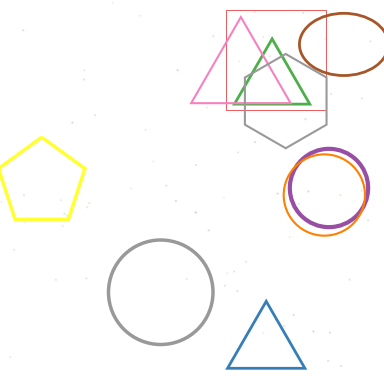[{"shape": "square", "thickness": 0.5, "radius": 0.65, "center": [0.716, 0.844]}, {"shape": "triangle", "thickness": 2, "radius": 0.58, "center": [0.691, 0.101]}, {"shape": "triangle", "thickness": 2, "radius": 0.57, "center": [0.707, 0.786]}, {"shape": "circle", "thickness": 3, "radius": 0.51, "center": [0.854, 0.512]}, {"shape": "circle", "thickness": 1.5, "radius": 0.53, "center": [0.842, 0.493]}, {"shape": "pentagon", "thickness": 2.5, "radius": 0.59, "center": [0.108, 0.526]}, {"shape": "oval", "thickness": 2, "radius": 0.58, "center": [0.893, 0.885]}, {"shape": "triangle", "thickness": 1.5, "radius": 0.75, "center": [0.626, 0.807]}, {"shape": "circle", "thickness": 2.5, "radius": 0.68, "center": [0.418, 0.241]}, {"shape": "hexagon", "thickness": 1.5, "radius": 0.61, "center": [0.742, 0.737]}]